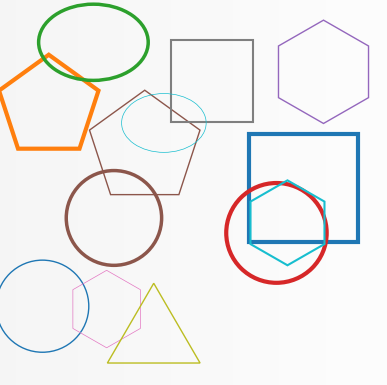[{"shape": "circle", "thickness": 1, "radius": 0.6, "center": [0.11, 0.205]}, {"shape": "square", "thickness": 3, "radius": 0.7, "center": [0.783, 0.511]}, {"shape": "pentagon", "thickness": 3, "radius": 0.67, "center": [0.126, 0.723]}, {"shape": "oval", "thickness": 2.5, "radius": 0.71, "center": [0.241, 0.89]}, {"shape": "circle", "thickness": 3, "radius": 0.65, "center": [0.713, 0.395]}, {"shape": "hexagon", "thickness": 1, "radius": 0.67, "center": [0.835, 0.813]}, {"shape": "circle", "thickness": 2.5, "radius": 0.62, "center": [0.294, 0.434]}, {"shape": "pentagon", "thickness": 1, "radius": 0.75, "center": [0.374, 0.616]}, {"shape": "hexagon", "thickness": 0.5, "radius": 0.5, "center": [0.275, 0.197]}, {"shape": "square", "thickness": 1.5, "radius": 0.53, "center": [0.546, 0.79]}, {"shape": "triangle", "thickness": 1, "radius": 0.69, "center": [0.397, 0.126]}, {"shape": "oval", "thickness": 0.5, "radius": 0.55, "center": [0.423, 0.681]}, {"shape": "hexagon", "thickness": 1.5, "radius": 0.55, "center": [0.742, 0.421]}]